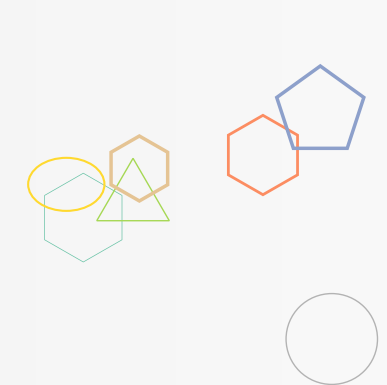[{"shape": "hexagon", "thickness": 0.5, "radius": 0.58, "center": [0.215, 0.435]}, {"shape": "hexagon", "thickness": 2, "radius": 0.52, "center": [0.679, 0.597]}, {"shape": "pentagon", "thickness": 2.5, "radius": 0.59, "center": [0.827, 0.71]}, {"shape": "triangle", "thickness": 1, "radius": 0.54, "center": [0.343, 0.481]}, {"shape": "oval", "thickness": 1.5, "radius": 0.49, "center": [0.171, 0.521]}, {"shape": "hexagon", "thickness": 2.5, "radius": 0.42, "center": [0.36, 0.562]}, {"shape": "circle", "thickness": 1, "radius": 0.59, "center": [0.856, 0.119]}]